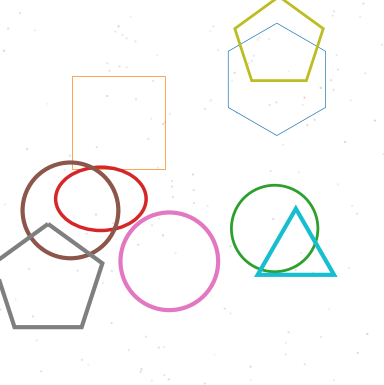[{"shape": "hexagon", "thickness": 0.5, "radius": 0.73, "center": [0.719, 0.794]}, {"shape": "square", "thickness": 0.5, "radius": 0.6, "center": [0.307, 0.682]}, {"shape": "circle", "thickness": 2, "radius": 0.56, "center": [0.713, 0.407]}, {"shape": "oval", "thickness": 2.5, "radius": 0.59, "center": [0.262, 0.484]}, {"shape": "circle", "thickness": 3, "radius": 0.62, "center": [0.183, 0.454]}, {"shape": "circle", "thickness": 3, "radius": 0.63, "center": [0.44, 0.321]}, {"shape": "pentagon", "thickness": 3, "radius": 0.74, "center": [0.125, 0.27]}, {"shape": "pentagon", "thickness": 2, "radius": 0.6, "center": [0.725, 0.888]}, {"shape": "triangle", "thickness": 3, "radius": 0.57, "center": [0.768, 0.343]}]